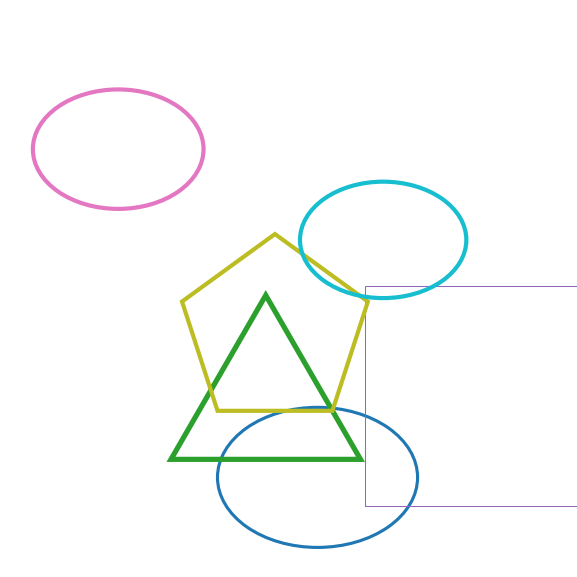[{"shape": "oval", "thickness": 1.5, "radius": 0.87, "center": [0.55, 0.172]}, {"shape": "triangle", "thickness": 2.5, "radius": 0.95, "center": [0.46, 0.298]}, {"shape": "square", "thickness": 0.5, "radius": 0.95, "center": [0.823, 0.313]}, {"shape": "oval", "thickness": 2, "radius": 0.74, "center": [0.205, 0.741]}, {"shape": "pentagon", "thickness": 2, "radius": 0.85, "center": [0.476, 0.425]}, {"shape": "oval", "thickness": 2, "radius": 0.72, "center": [0.663, 0.584]}]